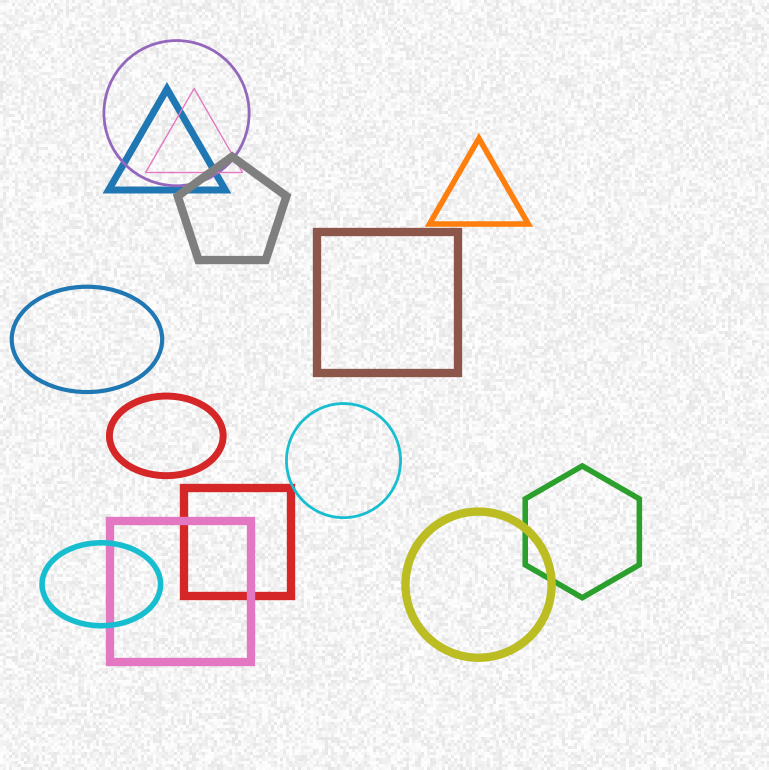[{"shape": "triangle", "thickness": 2.5, "radius": 0.44, "center": [0.217, 0.797]}, {"shape": "oval", "thickness": 1.5, "radius": 0.49, "center": [0.113, 0.559]}, {"shape": "triangle", "thickness": 2, "radius": 0.37, "center": [0.622, 0.746]}, {"shape": "hexagon", "thickness": 2, "radius": 0.43, "center": [0.756, 0.309]}, {"shape": "square", "thickness": 3, "radius": 0.35, "center": [0.308, 0.296]}, {"shape": "oval", "thickness": 2.5, "radius": 0.37, "center": [0.216, 0.434]}, {"shape": "circle", "thickness": 1, "radius": 0.47, "center": [0.229, 0.853]}, {"shape": "square", "thickness": 3, "radius": 0.46, "center": [0.503, 0.607]}, {"shape": "square", "thickness": 3, "radius": 0.46, "center": [0.235, 0.232]}, {"shape": "triangle", "thickness": 0.5, "radius": 0.36, "center": [0.252, 0.812]}, {"shape": "pentagon", "thickness": 3, "radius": 0.37, "center": [0.301, 0.722]}, {"shape": "circle", "thickness": 3, "radius": 0.47, "center": [0.621, 0.241]}, {"shape": "circle", "thickness": 1, "radius": 0.37, "center": [0.446, 0.402]}, {"shape": "oval", "thickness": 2, "radius": 0.38, "center": [0.132, 0.241]}]